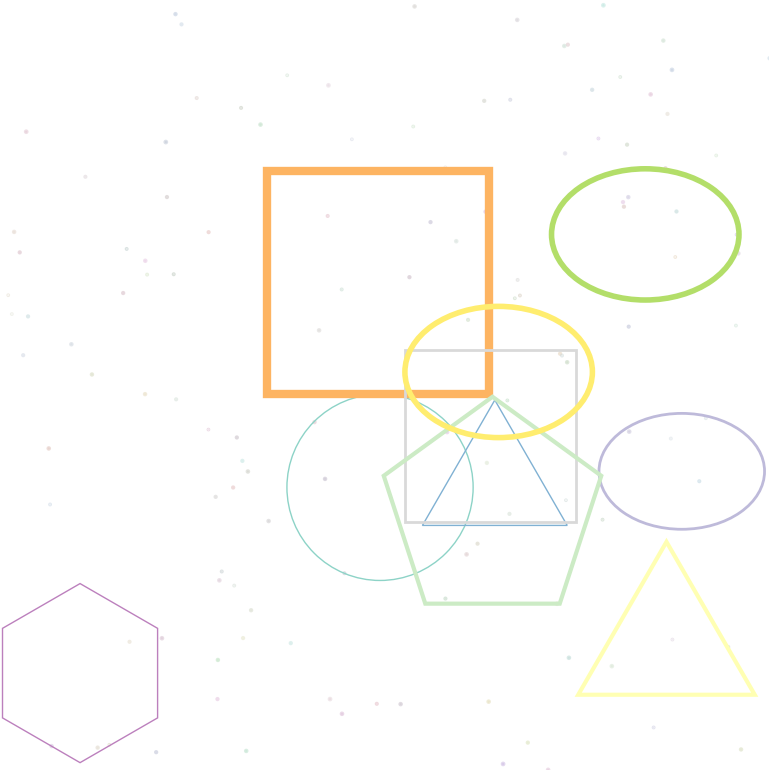[{"shape": "circle", "thickness": 0.5, "radius": 0.6, "center": [0.494, 0.367]}, {"shape": "triangle", "thickness": 1.5, "radius": 0.66, "center": [0.866, 0.164]}, {"shape": "oval", "thickness": 1, "radius": 0.54, "center": [0.885, 0.388]}, {"shape": "triangle", "thickness": 0.5, "radius": 0.54, "center": [0.643, 0.372]}, {"shape": "square", "thickness": 3, "radius": 0.72, "center": [0.491, 0.634]}, {"shape": "oval", "thickness": 2, "radius": 0.61, "center": [0.838, 0.696]}, {"shape": "square", "thickness": 1, "radius": 0.56, "center": [0.637, 0.434]}, {"shape": "hexagon", "thickness": 0.5, "radius": 0.58, "center": [0.104, 0.126]}, {"shape": "pentagon", "thickness": 1.5, "radius": 0.74, "center": [0.64, 0.336]}, {"shape": "oval", "thickness": 2, "radius": 0.61, "center": [0.648, 0.517]}]